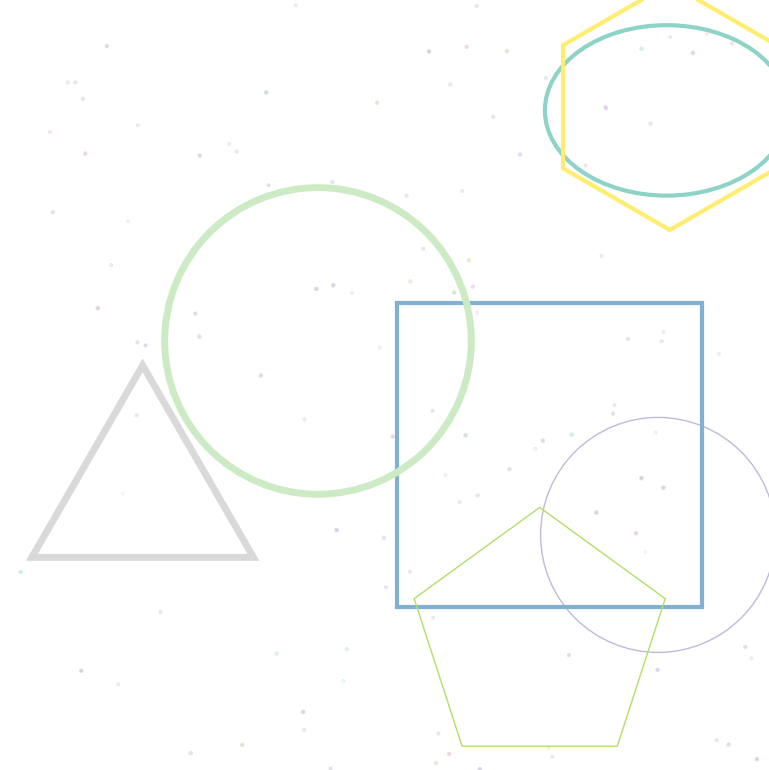[{"shape": "oval", "thickness": 1.5, "radius": 0.79, "center": [0.866, 0.857]}, {"shape": "circle", "thickness": 0.5, "radius": 0.76, "center": [0.855, 0.305]}, {"shape": "square", "thickness": 1.5, "radius": 0.99, "center": [0.714, 0.41]}, {"shape": "pentagon", "thickness": 0.5, "radius": 0.86, "center": [0.701, 0.17]}, {"shape": "triangle", "thickness": 2.5, "radius": 0.83, "center": [0.185, 0.359]}, {"shape": "circle", "thickness": 2.5, "radius": 1.0, "center": [0.413, 0.557]}, {"shape": "hexagon", "thickness": 1.5, "radius": 0.8, "center": [0.87, 0.861]}]